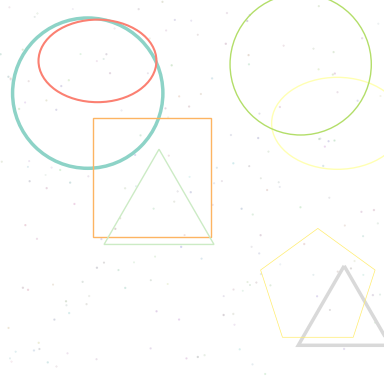[{"shape": "circle", "thickness": 2.5, "radius": 0.98, "center": [0.228, 0.758]}, {"shape": "oval", "thickness": 1, "radius": 0.85, "center": [0.876, 0.68]}, {"shape": "oval", "thickness": 1.5, "radius": 0.77, "center": [0.253, 0.842]}, {"shape": "square", "thickness": 1, "radius": 0.77, "center": [0.395, 0.539]}, {"shape": "circle", "thickness": 1, "radius": 0.92, "center": [0.781, 0.833]}, {"shape": "triangle", "thickness": 2.5, "radius": 0.69, "center": [0.894, 0.172]}, {"shape": "triangle", "thickness": 1, "radius": 0.82, "center": [0.413, 0.447]}, {"shape": "pentagon", "thickness": 0.5, "radius": 0.78, "center": [0.826, 0.25]}]